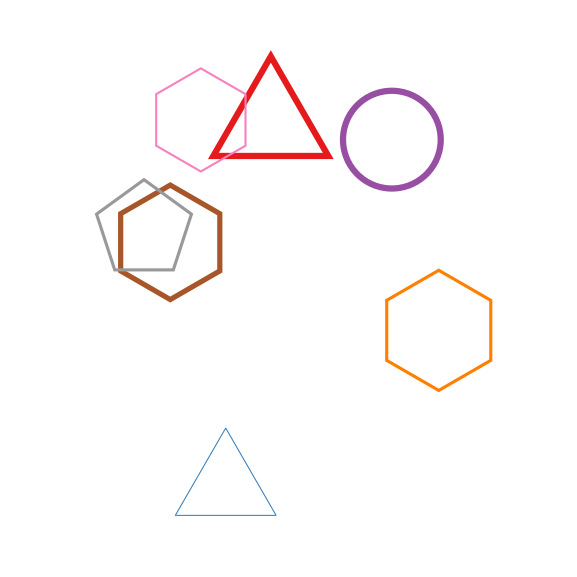[{"shape": "triangle", "thickness": 3, "radius": 0.57, "center": [0.469, 0.786]}, {"shape": "triangle", "thickness": 0.5, "radius": 0.5, "center": [0.391, 0.157]}, {"shape": "circle", "thickness": 3, "radius": 0.42, "center": [0.679, 0.757]}, {"shape": "hexagon", "thickness": 1.5, "radius": 0.52, "center": [0.76, 0.427]}, {"shape": "hexagon", "thickness": 2.5, "radius": 0.5, "center": [0.295, 0.58]}, {"shape": "hexagon", "thickness": 1, "radius": 0.45, "center": [0.348, 0.791]}, {"shape": "pentagon", "thickness": 1.5, "radius": 0.43, "center": [0.249, 0.602]}]